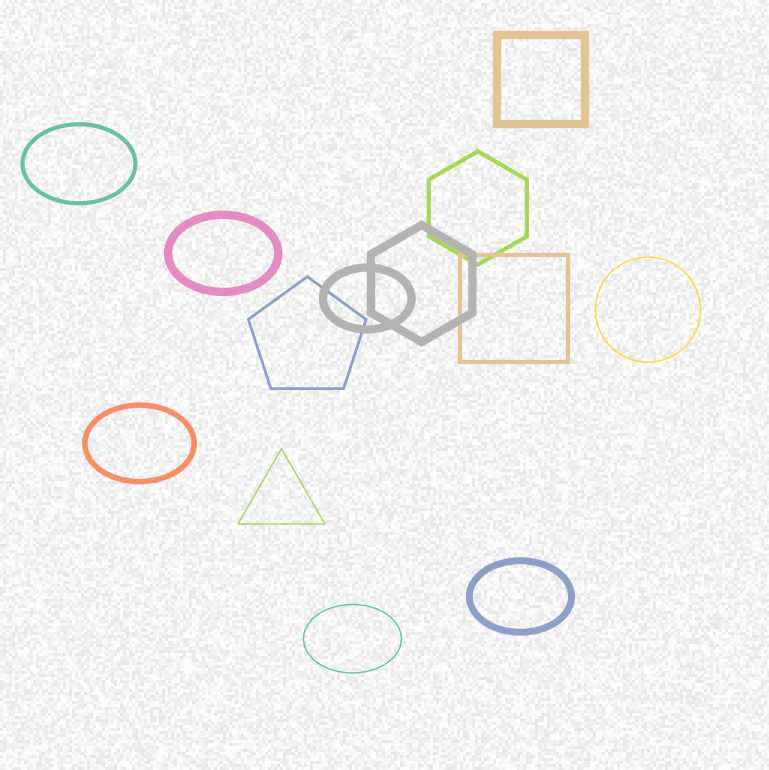[{"shape": "oval", "thickness": 0.5, "radius": 0.32, "center": [0.458, 0.17]}, {"shape": "oval", "thickness": 1.5, "radius": 0.37, "center": [0.103, 0.787]}, {"shape": "oval", "thickness": 2, "radius": 0.35, "center": [0.181, 0.424]}, {"shape": "oval", "thickness": 2.5, "radius": 0.33, "center": [0.676, 0.225]}, {"shape": "pentagon", "thickness": 1, "radius": 0.4, "center": [0.399, 0.56]}, {"shape": "oval", "thickness": 3, "radius": 0.36, "center": [0.29, 0.671]}, {"shape": "hexagon", "thickness": 1.5, "radius": 0.37, "center": [0.621, 0.73]}, {"shape": "triangle", "thickness": 0.5, "radius": 0.33, "center": [0.366, 0.352]}, {"shape": "circle", "thickness": 0.5, "radius": 0.34, "center": [0.841, 0.598]}, {"shape": "square", "thickness": 1.5, "radius": 0.35, "center": [0.667, 0.599]}, {"shape": "square", "thickness": 3, "radius": 0.29, "center": [0.703, 0.897]}, {"shape": "hexagon", "thickness": 3, "radius": 0.38, "center": [0.548, 0.632]}, {"shape": "oval", "thickness": 3, "radius": 0.29, "center": [0.477, 0.612]}]